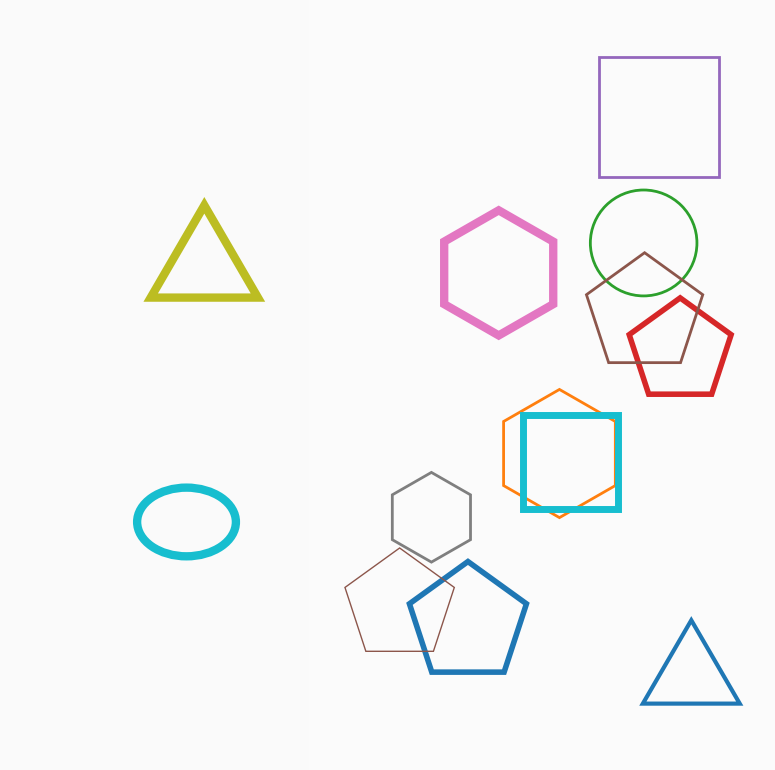[{"shape": "pentagon", "thickness": 2, "radius": 0.4, "center": [0.604, 0.191]}, {"shape": "triangle", "thickness": 1.5, "radius": 0.36, "center": [0.892, 0.122]}, {"shape": "hexagon", "thickness": 1, "radius": 0.42, "center": [0.722, 0.411]}, {"shape": "circle", "thickness": 1, "radius": 0.34, "center": [0.831, 0.684]}, {"shape": "pentagon", "thickness": 2, "radius": 0.35, "center": [0.878, 0.544]}, {"shape": "square", "thickness": 1, "radius": 0.39, "center": [0.851, 0.848]}, {"shape": "pentagon", "thickness": 0.5, "radius": 0.37, "center": [0.516, 0.214]}, {"shape": "pentagon", "thickness": 1, "radius": 0.39, "center": [0.832, 0.593]}, {"shape": "hexagon", "thickness": 3, "radius": 0.41, "center": [0.644, 0.646]}, {"shape": "hexagon", "thickness": 1, "radius": 0.29, "center": [0.557, 0.328]}, {"shape": "triangle", "thickness": 3, "radius": 0.4, "center": [0.264, 0.653]}, {"shape": "square", "thickness": 2.5, "radius": 0.31, "center": [0.736, 0.4]}, {"shape": "oval", "thickness": 3, "radius": 0.32, "center": [0.241, 0.322]}]